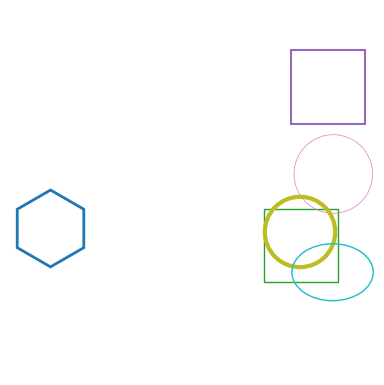[{"shape": "hexagon", "thickness": 2, "radius": 0.5, "center": [0.131, 0.407]}, {"shape": "square", "thickness": 1, "radius": 0.48, "center": [0.781, 0.362]}, {"shape": "square", "thickness": 1.5, "radius": 0.48, "center": [0.852, 0.775]}, {"shape": "circle", "thickness": 0.5, "radius": 0.51, "center": [0.866, 0.548]}, {"shape": "circle", "thickness": 3, "radius": 0.46, "center": [0.779, 0.398]}, {"shape": "oval", "thickness": 1, "radius": 0.53, "center": [0.864, 0.293]}]